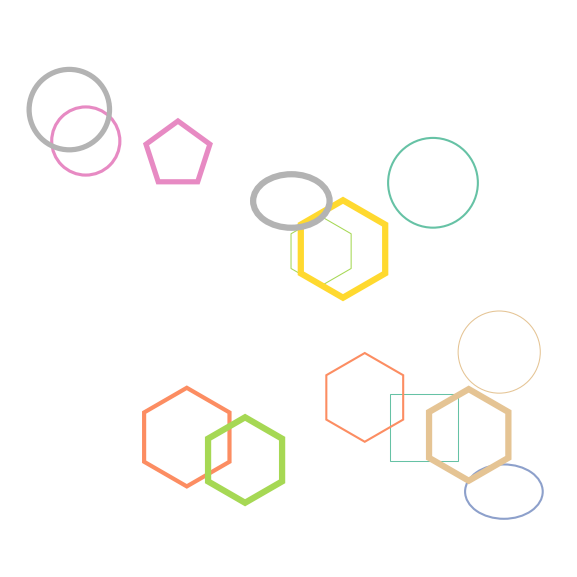[{"shape": "square", "thickness": 0.5, "radius": 0.29, "center": [0.734, 0.259]}, {"shape": "circle", "thickness": 1, "radius": 0.39, "center": [0.75, 0.683]}, {"shape": "hexagon", "thickness": 2, "radius": 0.43, "center": [0.323, 0.242]}, {"shape": "hexagon", "thickness": 1, "radius": 0.38, "center": [0.632, 0.311]}, {"shape": "oval", "thickness": 1, "radius": 0.34, "center": [0.873, 0.148]}, {"shape": "circle", "thickness": 1.5, "radius": 0.29, "center": [0.149, 0.755]}, {"shape": "pentagon", "thickness": 2.5, "radius": 0.29, "center": [0.308, 0.731]}, {"shape": "hexagon", "thickness": 0.5, "radius": 0.3, "center": [0.556, 0.564]}, {"shape": "hexagon", "thickness": 3, "radius": 0.37, "center": [0.424, 0.203]}, {"shape": "hexagon", "thickness": 3, "radius": 0.42, "center": [0.594, 0.568]}, {"shape": "hexagon", "thickness": 3, "radius": 0.4, "center": [0.812, 0.246]}, {"shape": "circle", "thickness": 0.5, "radius": 0.36, "center": [0.864, 0.389]}, {"shape": "oval", "thickness": 3, "radius": 0.33, "center": [0.505, 0.651]}, {"shape": "circle", "thickness": 2.5, "radius": 0.35, "center": [0.12, 0.809]}]